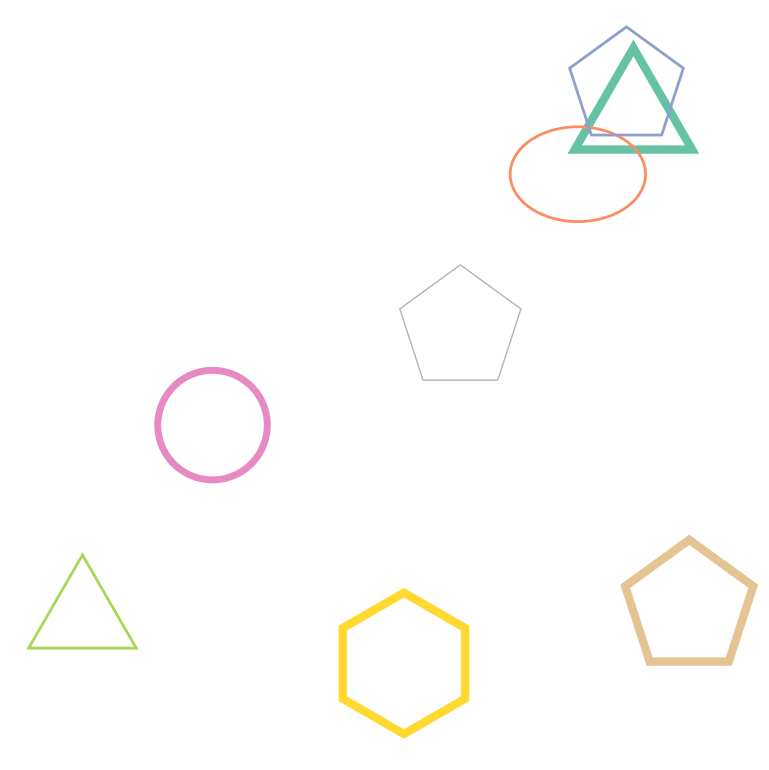[{"shape": "triangle", "thickness": 3, "radius": 0.44, "center": [0.823, 0.85]}, {"shape": "oval", "thickness": 1, "radius": 0.44, "center": [0.75, 0.774]}, {"shape": "pentagon", "thickness": 1, "radius": 0.39, "center": [0.814, 0.887]}, {"shape": "circle", "thickness": 2.5, "radius": 0.36, "center": [0.276, 0.448]}, {"shape": "triangle", "thickness": 1, "radius": 0.4, "center": [0.107, 0.199]}, {"shape": "hexagon", "thickness": 3, "radius": 0.46, "center": [0.525, 0.138]}, {"shape": "pentagon", "thickness": 3, "radius": 0.44, "center": [0.895, 0.212]}, {"shape": "pentagon", "thickness": 0.5, "radius": 0.41, "center": [0.598, 0.573]}]